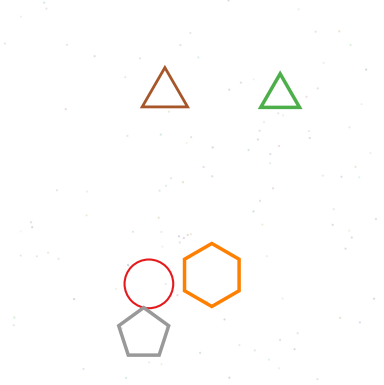[{"shape": "circle", "thickness": 1.5, "radius": 0.32, "center": [0.387, 0.263]}, {"shape": "triangle", "thickness": 2.5, "radius": 0.29, "center": [0.728, 0.75]}, {"shape": "hexagon", "thickness": 2.5, "radius": 0.41, "center": [0.55, 0.286]}, {"shape": "triangle", "thickness": 2, "radius": 0.34, "center": [0.428, 0.756]}, {"shape": "pentagon", "thickness": 2.5, "radius": 0.34, "center": [0.373, 0.133]}]